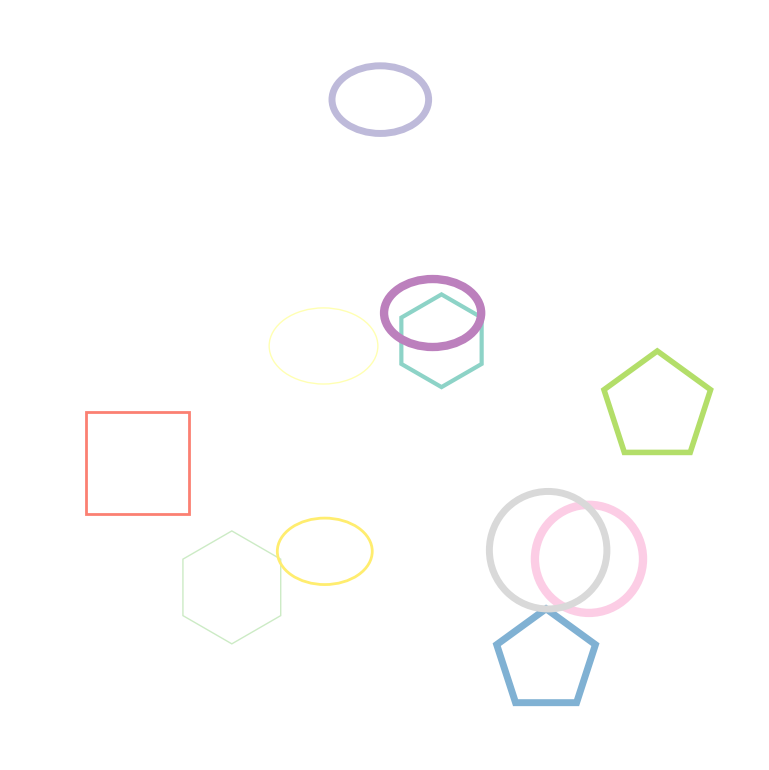[{"shape": "hexagon", "thickness": 1.5, "radius": 0.3, "center": [0.573, 0.557]}, {"shape": "oval", "thickness": 0.5, "radius": 0.35, "center": [0.42, 0.551]}, {"shape": "oval", "thickness": 2.5, "radius": 0.31, "center": [0.494, 0.871]}, {"shape": "square", "thickness": 1, "radius": 0.33, "center": [0.179, 0.399]}, {"shape": "pentagon", "thickness": 2.5, "radius": 0.34, "center": [0.709, 0.142]}, {"shape": "pentagon", "thickness": 2, "radius": 0.36, "center": [0.854, 0.471]}, {"shape": "circle", "thickness": 3, "radius": 0.35, "center": [0.765, 0.274]}, {"shape": "circle", "thickness": 2.5, "radius": 0.38, "center": [0.712, 0.285]}, {"shape": "oval", "thickness": 3, "radius": 0.32, "center": [0.562, 0.593]}, {"shape": "hexagon", "thickness": 0.5, "radius": 0.37, "center": [0.301, 0.237]}, {"shape": "oval", "thickness": 1, "radius": 0.31, "center": [0.422, 0.284]}]